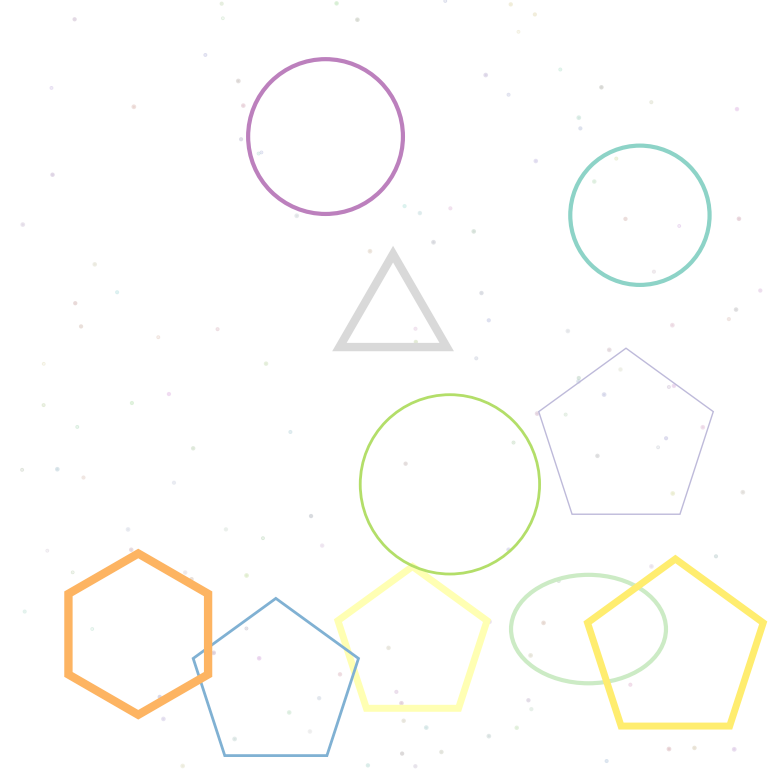[{"shape": "circle", "thickness": 1.5, "radius": 0.45, "center": [0.831, 0.72]}, {"shape": "pentagon", "thickness": 2.5, "radius": 0.51, "center": [0.536, 0.162]}, {"shape": "pentagon", "thickness": 0.5, "radius": 0.6, "center": [0.813, 0.429]}, {"shape": "pentagon", "thickness": 1, "radius": 0.56, "center": [0.358, 0.11]}, {"shape": "hexagon", "thickness": 3, "radius": 0.52, "center": [0.18, 0.176]}, {"shape": "circle", "thickness": 1, "radius": 0.58, "center": [0.584, 0.371]}, {"shape": "triangle", "thickness": 3, "radius": 0.4, "center": [0.51, 0.59]}, {"shape": "circle", "thickness": 1.5, "radius": 0.5, "center": [0.423, 0.823]}, {"shape": "oval", "thickness": 1.5, "radius": 0.5, "center": [0.764, 0.183]}, {"shape": "pentagon", "thickness": 2.5, "radius": 0.6, "center": [0.877, 0.154]}]